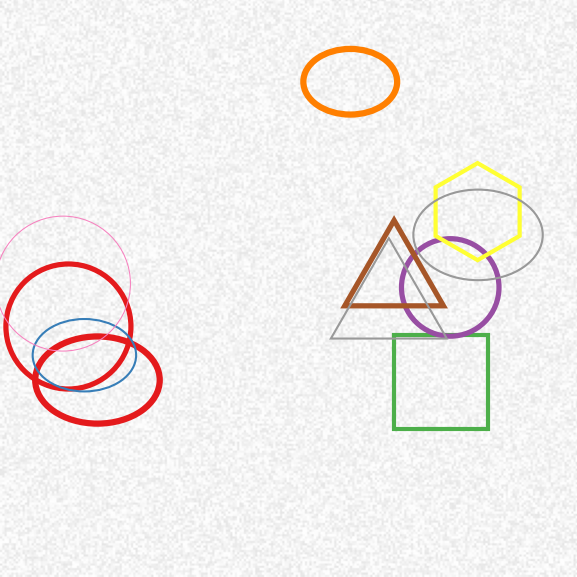[{"shape": "circle", "thickness": 2.5, "radius": 0.54, "center": [0.118, 0.434]}, {"shape": "oval", "thickness": 3, "radius": 0.54, "center": [0.169, 0.341]}, {"shape": "oval", "thickness": 1, "radius": 0.45, "center": [0.146, 0.384]}, {"shape": "square", "thickness": 2, "radius": 0.41, "center": [0.763, 0.338]}, {"shape": "circle", "thickness": 2.5, "radius": 0.42, "center": [0.78, 0.501]}, {"shape": "oval", "thickness": 3, "radius": 0.41, "center": [0.606, 0.858]}, {"shape": "hexagon", "thickness": 2, "radius": 0.42, "center": [0.827, 0.633]}, {"shape": "triangle", "thickness": 2.5, "radius": 0.49, "center": [0.682, 0.519]}, {"shape": "circle", "thickness": 0.5, "radius": 0.58, "center": [0.109, 0.508]}, {"shape": "triangle", "thickness": 1, "radius": 0.58, "center": [0.673, 0.471]}, {"shape": "oval", "thickness": 1, "radius": 0.56, "center": [0.828, 0.592]}]